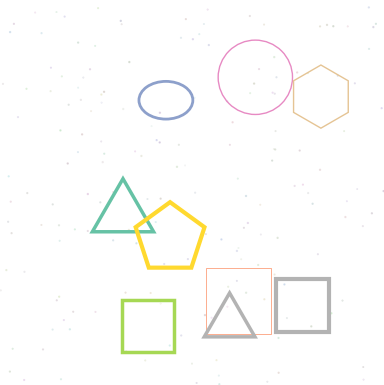[{"shape": "triangle", "thickness": 2.5, "radius": 0.46, "center": [0.319, 0.444]}, {"shape": "square", "thickness": 0.5, "radius": 0.43, "center": [0.62, 0.219]}, {"shape": "oval", "thickness": 2, "radius": 0.35, "center": [0.431, 0.74]}, {"shape": "circle", "thickness": 1, "radius": 0.48, "center": [0.663, 0.799]}, {"shape": "square", "thickness": 2.5, "radius": 0.34, "center": [0.384, 0.153]}, {"shape": "pentagon", "thickness": 3, "radius": 0.47, "center": [0.442, 0.381]}, {"shape": "hexagon", "thickness": 1, "radius": 0.41, "center": [0.834, 0.749]}, {"shape": "triangle", "thickness": 2.5, "radius": 0.38, "center": [0.596, 0.163]}, {"shape": "square", "thickness": 3, "radius": 0.34, "center": [0.786, 0.207]}]